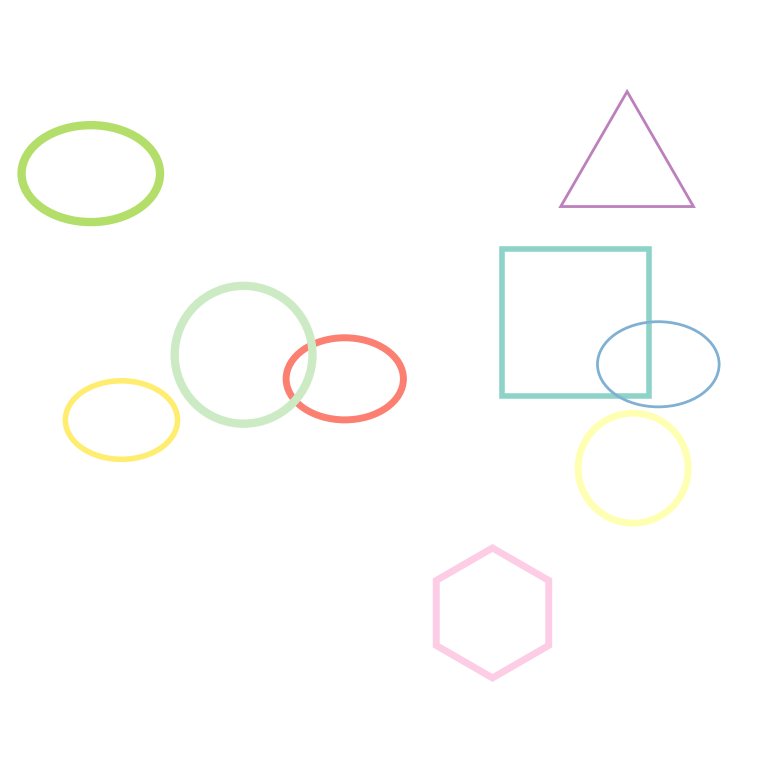[{"shape": "square", "thickness": 2, "radius": 0.48, "center": [0.748, 0.581]}, {"shape": "circle", "thickness": 2.5, "radius": 0.36, "center": [0.822, 0.392]}, {"shape": "oval", "thickness": 2.5, "radius": 0.38, "center": [0.448, 0.508]}, {"shape": "oval", "thickness": 1, "radius": 0.4, "center": [0.855, 0.527]}, {"shape": "oval", "thickness": 3, "radius": 0.45, "center": [0.118, 0.775]}, {"shape": "hexagon", "thickness": 2.5, "radius": 0.42, "center": [0.64, 0.204]}, {"shape": "triangle", "thickness": 1, "radius": 0.5, "center": [0.814, 0.782]}, {"shape": "circle", "thickness": 3, "radius": 0.45, "center": [0.316, 0.539]}, {"shape": "oval", "thickness": 2, "radius": 0.36, "center": [0.158, 0.454]}]